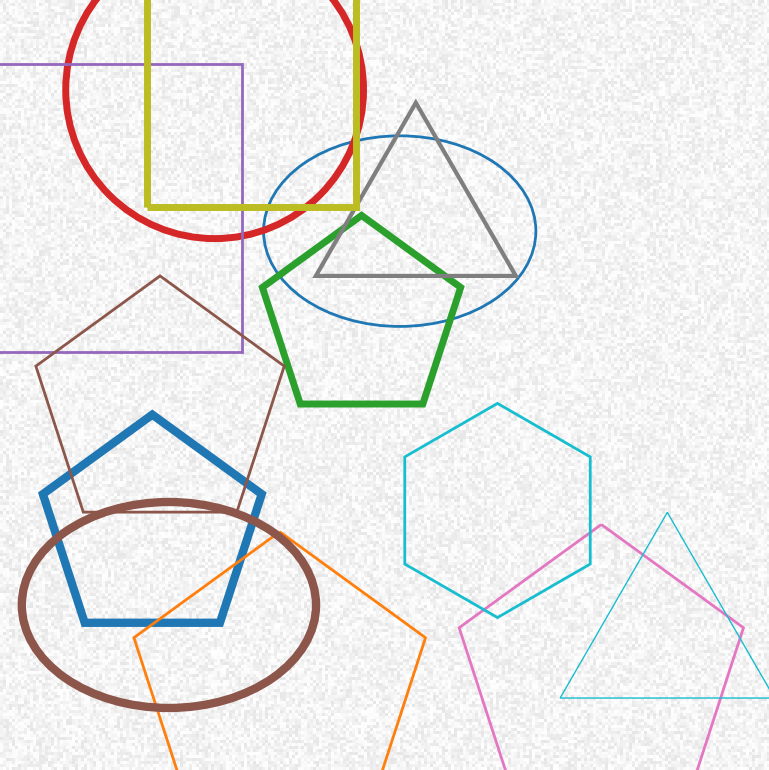[{"shape": "pentagon", "thickness": 3, "radius": 0.75, "center": [0.198, 0.312]}, {"shape": "oval", "thickness": 1, "radius": 0.88, "center": [0.519, 0.7]}, {"shape": "pentagon", "thickness": 1, "radius": 1.0, "center": [0.363, 0.11]}, {"shape": "pentagon", "thickness": 2.5, "radius": 0.68, "center": [0.47, 0.585]}, {"shape": "circle", "thickness": 2.5, "radius": 0.97, "center": [0.279, 0.883]}, {"shape": "square", "thickness": 1, "radius": 0.94, "center": [0.127, 0.73]}, {"shape": "pentagon", "thickness": 1, "radius": 0.85, "center": [0.208, 0.472]}, {"shape": "oval", "thickness": 3, "radius": 0.96, "center": [0.219, 0.214]}, {"shape": "pentagon", "thickness": 1, "radius": 0.97, "center": [0.781, 0.125]}, {"shape": "triangle", "thickness": 1.5, "radius": 0.75, "center": [0.54, 0.717]}, {"shape": "square", "thickness": 2.5, "radius": 0.68, "center": [0.327, 0.867]}, {"shape": "triangle", "thickness": 0.5, "radius": 0.8, "center": [0.867, 0.174]}, {"shape": "hexagon", "thickness": 1, "radius": 0.7, "center": [0.646, 0.337]}]